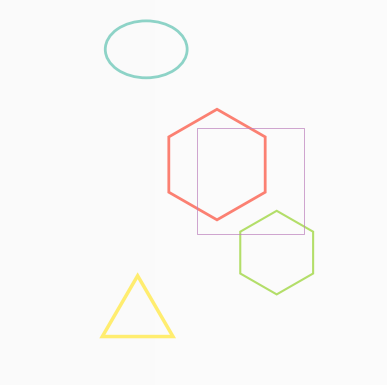[{"shape": "oval", "thickness": 2, "radius": 0.53, "center": [0.377, 0.872]}, {"shape": "hexagon", "thickness": 2, "radius": 0.72, "center": [0.56, 0.573]}, {"shape": "hexagon", "thickness": 1.5, "radius": 0.54, "center": [0.714, 0.344]}, {"shape": "square", "thickness": 0.5, "radius": 0.69, "center": [0.647, 0.53]}, {"shape": "triangle", "thickness": 2.5, "radius": 0.53, "center": [0.355, 0.179]}]